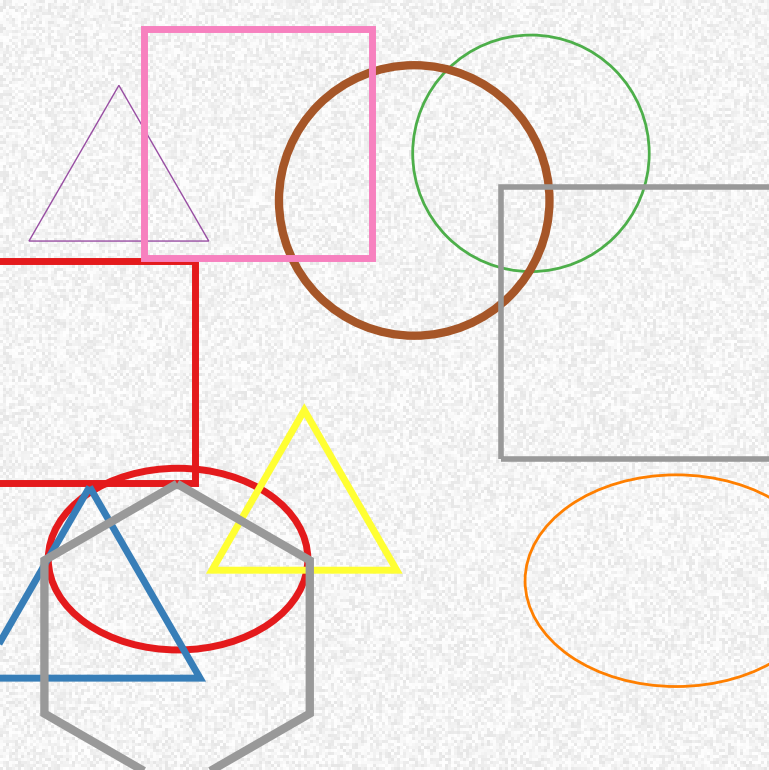[{"shape": "square", "thickness": 2.5, "radius": 0.72, "center": [0.108, 0.517]}, {"shape": "oval", "thickness": 2.5, "radius": 0.84, "center": [0.231, 0.274]}, {"shape": "triangle", "thickness": 2.5, "radius": 0.83, "center": [0.116, 0.202]}, {"shape": "circle", "thickness": 1, "radius": 0.77, "center": [0.69, 0.801]}, {"shape": "triangle", "thickness": 0.5, "radius": 0.67, "center": [0.154, 0.754]}, {"shape": "oval", "thickness": 1, "radius": 0.98, "center": [0.878, 0.246]}, {"shape": "triangle", "thickness": 2.5, "radius": 0.69, "center": [0.395, 0.329]}, {"shape": "circle", "thickness": 3, "radius": 0.88, "center": [0.538, 0.74]}, {"shape": "square", "thickness": 2.5, "radius": 0.74, "center": [0.335, 0.814]}, {"shape": "square", "thickness": 2, "radius": 0.88, "center": [0.827, 0.581]}, {"shape": "hexagon", "thickness": 3, "radius": 0.99, "center": [0.23, 0.173]}]